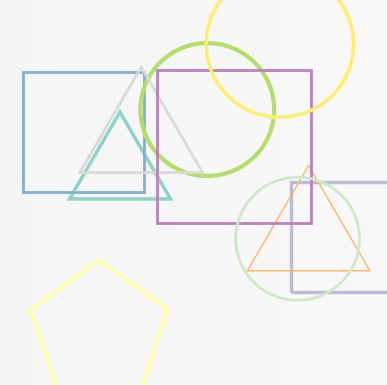[{"shape": "triangle", "thickness": 2.5, "radius": 0.75, "center": [0.31, 0.558]}, {"shape": "pentagon", "thickness": 3, "radius": 0.93, "center": [0.256, 0.139]}, {"shape": "square", "thickness": 2.5, "radius": 0.71, "center": [0.893, 0.385]}, {"shape": "square", "thickness": 2, "radius": 0.78, "center": [0.215, 0.656]}, {"shape": "triangle", "thickness": 1, "radius": 0.91, "center": [0.796, 0.388]}, {"shape": "circle", "thickness": 3, "radius": 0.86, "center": [0.535, 0.716]}, {"shape": "triangle", "thickness": 2, "radius": 0.91, "center": [0.364, 0.643]}, {"shape": "square", "thickness": 2, "radius": 1.0, "center": [0.604, 0.619]}, {"shape": "circle", "thickness": 2, "radius": 0.8, "center": [0.768, 0.38]}, {"shape": "circle", "thickness": 2.5, "radius": 0.95, "center": [0.722, 0.886]}]